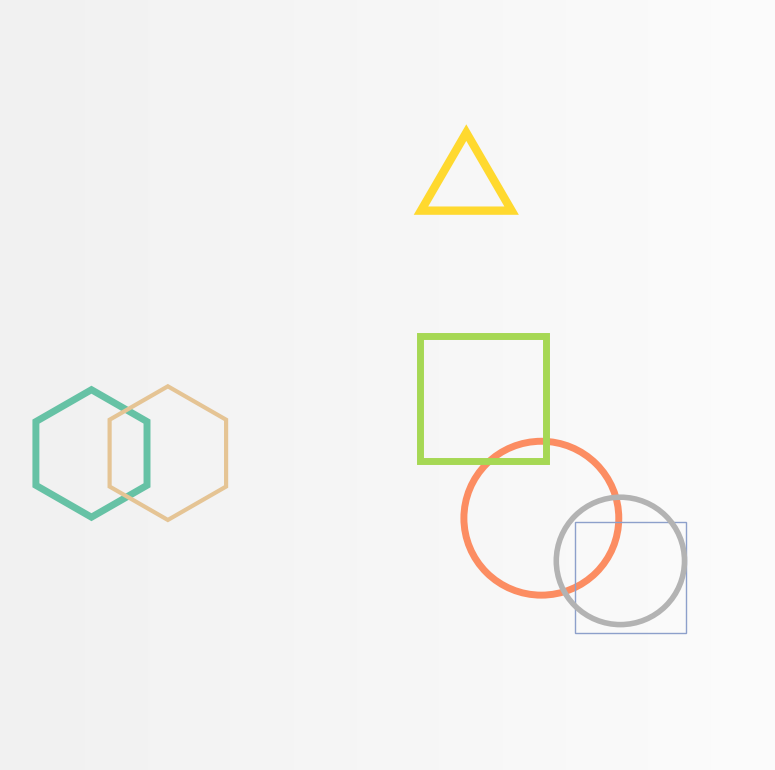[{"shape": "hexagon", "thickness": 2.5, "radius": 0.41, "center": [0.118, 0.411]}, {"shape": "circle", "thickness": 2.5, "radius": 0.5, "center": [0.699, 0.327]}, {"shape": "square", "thickness": 0.5, "radius": 0.36, "center": [0.813, 0.25]}, {"shape": "square", "thickness": 2.5, "radius": 0.41, "center": [0.623, 0.482]}, {"shape": "triangle", "thickness": 3, "radius": 0.34, "center": [0.602, 0.76]}, {"shape": "hexagon", "thickness": 1.5, "radius": 0.43, "center": [0.217, 0.412]}, {"shape": "circle", "thickness": 2, "radius": 0.41, "center": [0.801, 0.272]}]